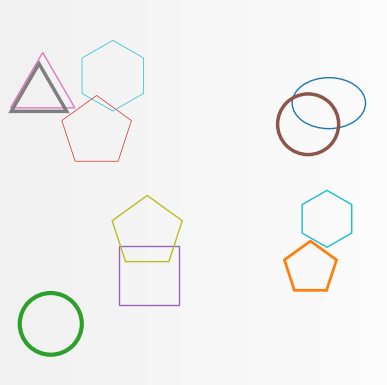[{"shape": "oval", "thickness": 1, "radius": 0.47, "center": [0.849, 0.732]}, {"shape": "pentagon", "thickness": 2, "radius": 0.35, "center": [0.801, 0.303]}, {"shape": "circle", "thickness": 3, "radius": 0.4, "center": [0.131, 0.159]}, {"shape": "pentagon", "thickness": 0.5, "radius": 0.47, "center": [0.249, 0.658]}, {"shape": "square", "thickness": 1, "radius": 0.38, "center": [0.385, 0.285]}, {"shape": "circle", "thickness": 2.5, "radius": 0.39, "center": [0.795, 0.677]}, {"shape": "triangle", "thickness": 1, "radius": 0.48, "center": [0.11, 0.768]}, {"shape": "triangle", "thickness": 2.5, "radius": 0.41, "center": [0.101, 0.752]}, {"shape": "pentagon", "thickness": 1, "radius": 0.48, "center": [0.38, 0.397]}, {"shape": "hexagon", "thickness": 0.5, "radius": 0.46, "center": [0.291, 0.803]}, {"shape": "hexagon", "thickness": 1, "radius": 0.37, "center": [0.844, 0.432]}]